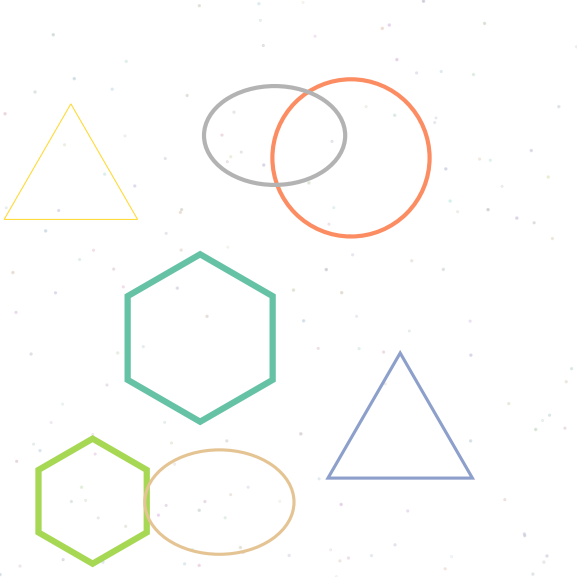[{"shape": "hexagon", "thickness": 3, "radius": 0.72, "center": [0.347, 0.414]}, {"shape": "circle", "thickness": 2, "radius": 0.68, "center": [0.608, 0.726]}, {"shape": "triangle", "thickness": 1.5, "radius": 0.72, "center": [0.693, 0.243]}, {"shape": "hexagon", "thickness": 3, "radius": 0.54, "center": [0.16, 0.131]}, {"shape": "triangle", "thickness": 0.5, "radius": 0.67, "center": [0.123, 0.686]}, {"shape": "oval", "thickness": 1.5, "radius": 0.65, "center": [0.38, 0.13]}, {"shape": "oval", "thickness": 2, "radius": 0.61, "center": [0.476, 0.765]}]